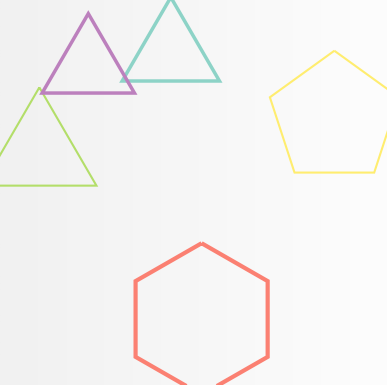[{"shape": "triangle", "thickness": 2.5, "radius": 0.72, "center": [0.441, 0.862]}, {"shape": "hexagon", "thickness": 3, "radius": 0.98, "center": [0.52, 0.171]}, {"shape": "triangle", "thickness": 1.5, "radius": 0.85, "center": [0.102, 0.603]}, {"shape": "triangle", "thickness": 2.5, "radius": 0.69, "center": [0.228, 0.827]}, {"shape": "pentagon", "thickness": 1.5, "radius": 0.87, "center": [0.863, 0.693]}]